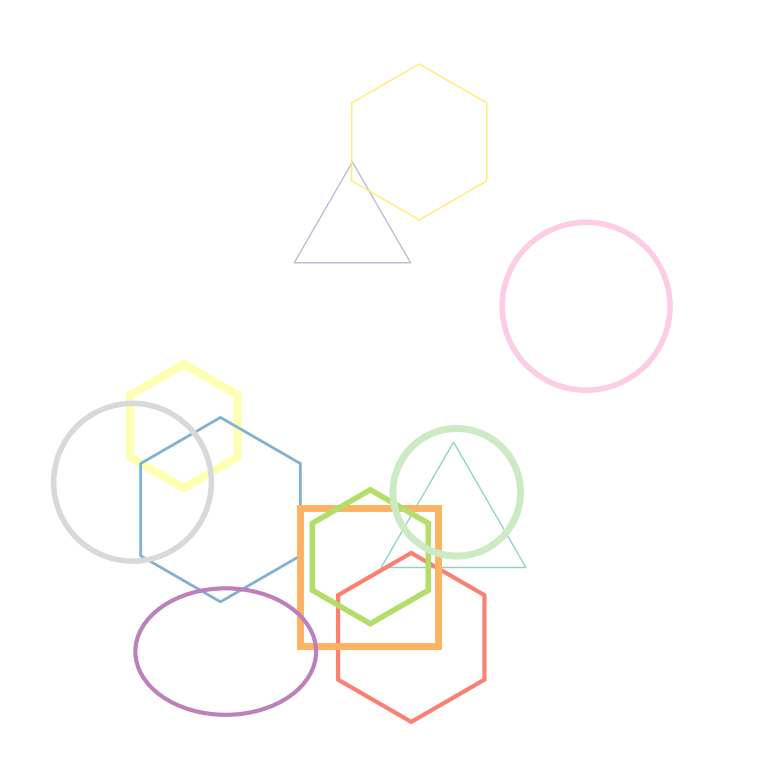[{"shape": "triangle", "thickness": 0.5, "radius": 0.54, "center": [0.589, 0.317]}, {"shape": "hexagon", "thickness": 3, "radius": 0.4, "center": [0.239, 0.447]}, {"shape": "triangle", "thickness": 0.5, "radius": 0.44, "center": [0.458, 0.702]}, {"shape": "hexagon", "thickness": 1.5, "radius": 0.55, "center": [0.534, 0.172]}, {"shape": "hexagon", "thickness": 1, "radius": 0.6, "center": [0.286, 0.338]}, {"shape": "square", "thickness": 2.5, "radius": 0.45, "center": [0.479, 0.251]}, {"shape": "hexagon", "thickness": 2, "radius": 0.43, "center": [0.481, 0.277]}, {"shape": "circle", "thickness": 2, "radius": 0.55, "center": [0.761, 0.602]}, {"shape": "circle", "thickness": 2, "radius": 0.51, "center": [0.172, 0.374]}, {"shape": "oval", "thickness": 1.5, "radius": 0.59, "center": [0.293, 0.154]}, {"shape": "circle", "thickness": 2.5, "radius": 0.41, "center": [0.593, 0.361]}, {"shape": "hexagon", "thickness": 0.5, "radius": 0.51, "center": [0.544, 0.816]}]